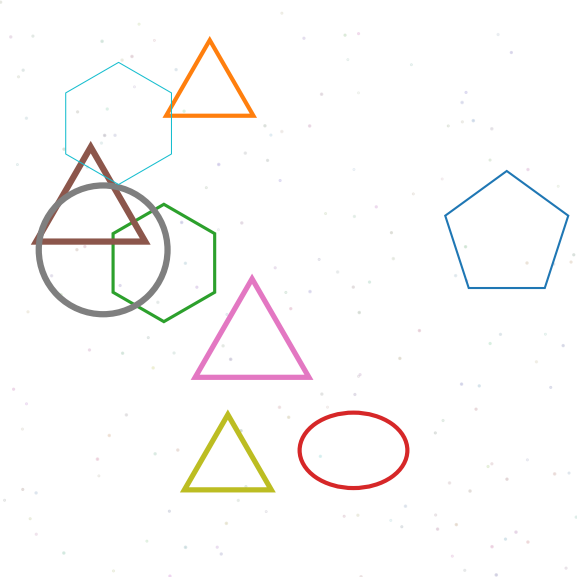[{"shape": "pentagon", "thickness": 1, "radius": 0.56, "center": [0.877, 0.591]}, {"shape": "triangle", "thickness": 2, "radius": 0.44, "center": [0.363, 0.842]}, {"shape": "hexagon", "thickness": 1.5, "radius": 0.51, "center": [0.284, 0.544]}, {"shape": "oval", "thickness": 2, "radius": 0.47, "center": [0.612, 0.219]}, {"shape": "triangle", "thickness": 3, "radius": 0.55, "center": [0.157, 0.635]}, {"shape": "triangle", "thickness": 2.5, "radius": 0.57, "center": [0.436, 0.403]}, {"shape": "circle", "thickness": 3, "radius": 0.56, "center": [0.179, 0.567]}, {"shape": "triangle", "thickness": 2.5, "radius": 0.43, "center": [0.395, 0.194]}, {"shape": "hexagon", "thickness": 0.5, "radius": 0.53, "center": [0.205, 0.785]}]